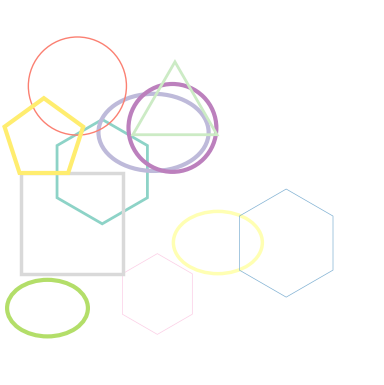[{"shape": "hexagon", "thickness": 2, "radius": 0.68, "center": [0.266, 0.554]}, {"shape": "oval", "thickness": 2.5, "radius": 0.58, "center": [0.566, 0.37]}, {"shape": "oval", "thickness": 3, "radius": 0.72, "center": [0.399, 0.656]}, {"shape": "circle", "thickness": 1, "radius": 0.64, "center": [0.201, 0.777]}, {"shape": "hexagon", "thickness": 0.5, "radius": 0.7, "center": [0.743, 0.369]}, {"shape": "oval", "thickness": 3, "radius": 0.52, "center": [0.123, 0.2]}, {"shape": "hexagon", "thickness": 0.5, "radius": 0.52, "center": [0.409, 0.236]}, {"shape": "square", "thickness": 2.5, "radius": 0.66, "center": [0.187, 0.42]}, {"shape": "circle", "thickness": 3, "radius": 0.57, "center": [0.448, 0.668]}, {"shape": "triangle", "thickness": 2, "radius": 0.63, "center": [0.454, 0.713]}, {"shape": "pentagon", "thickness": 3, "radius": 0.54, "center": [0.114, 0.638]}]